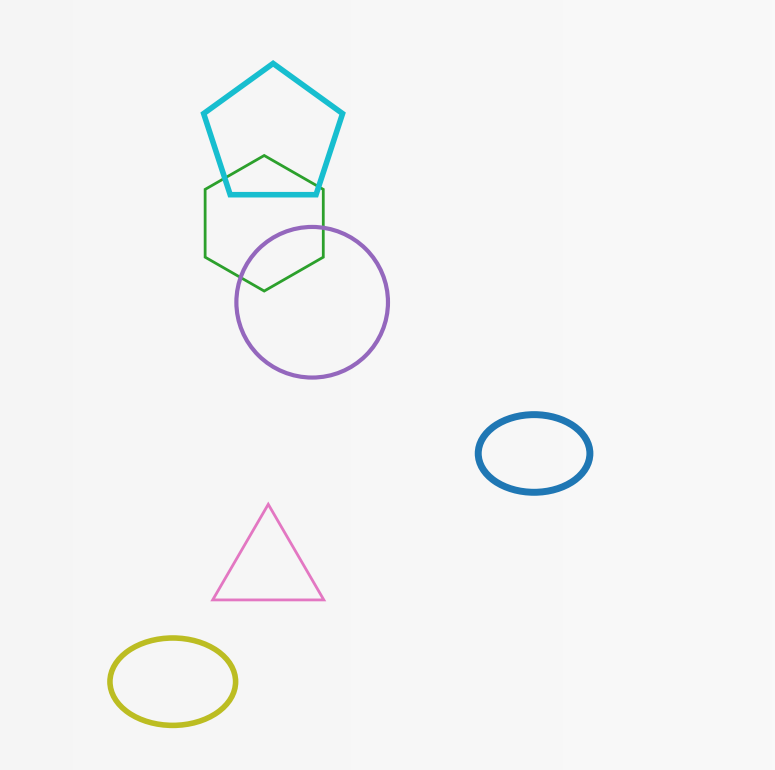[{"shape": "oval", "thickness": 2.5, "radius": 0.36, "center": [0.689, 0.411]}, {"shape": "hexagon", "thickness": 1, "radius": 0.44, "center": [0.341, 0.71]}, {"shape": "circle", "thickness": 1.5, "radius": 0.49, "center": [0.403, 0.607]}, {"shape": "triangle", "thickness": 1, "radius": 0.41, "center": [0.346, 0.262]}, {"shape": "oval", "thickness": 2, "radius": 0.41, "center": [0.223, 0.115]}, {"shape": "pentagon", "thickness": 2, "radius": 0.47, "center": [0.352, 0.823]}]